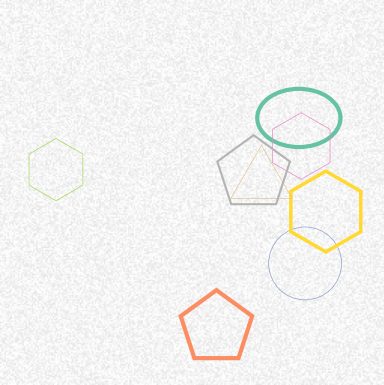[{"shape": "oval", "thickness": 3, "radius": 0.54, "center": [0.776, 0.694]}, {"shape": "pentagon", "thickness": 3, "radius": 0.49, "center": [0.562, 0.149]}, {"shape": "circle", "thickness": 0.5, "radius": 0.47, "center": [0.793, 0.316]}, {"shape": "hexagon", "thickness": 0.5, "radius": 0.43, "center": [0.782, 0.621]}, {"shape": "hexagon", "thickness": 0.5, "radius": 0.4, "center": [0.145, 0.559]}, {"shape": "hexagon", "thickness": 2.5, "radius": 0.52, "center": [0.846, 0.451]}, {"shape": "triangle", "thickness": 0.5, "radius": 0.46, "center": [0.679, 0.531]}, {"shape": "pentagon", "thickness": 1.5, "radius": 0.5, "center": [0.659, 0.55]}]